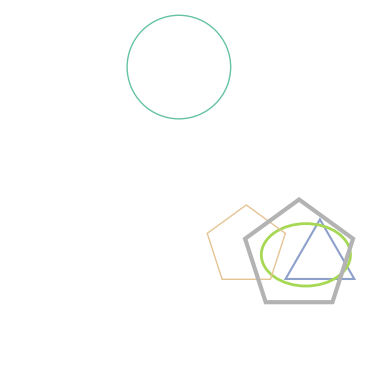[{"shape": "circle", "thickness": 1, "radius": 0.67, "center": [0.465, 0.826]}, {"shape": "triangle", "thickness": 1.5, "radius": 0.52, "center": [0.831, 0.327]}, {"shape": "oval", "thickness": 2, "radius": 0.58, "center": [0.795, 0.338]}, {"shape": "pentagon", "thickness": 1, "radius": 0.53, "center": [0.64, 0.361]}, {"shape": "pentagon", "thickness": 3, "radius": 0.74, "center": [0.777, 0.334]}]